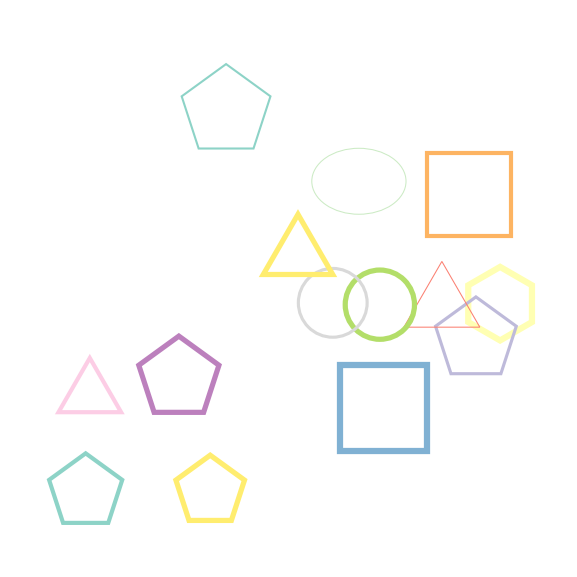[{"shape": "pentagon", "thickness": 1, "radius": 0.4, "center": [0.391, 0.807]}, {"shape": "pentagon", "thickness": 2, "radius": 0.33, "center": [0.148, 0.148]}, {"shape": "hexagon", "thickness": 3, "radius": 0.32, "center": [0.866, 0.473]}, {"shape": "pentagon", "thickness": 1.5, "radius": 0.37, "center": [0.824, 0.411]}, {"shape": "triangle", "thickness": 0.5, "radius": 0.38, "center": [0.765, 0.471]}, {"shape": "square", "thickness": 3, "radius": 0.38, "center": [0.665, 0.292]}, {"shape": "square", "thickness": 2, "radius": 0.36, "center": [0.812, 0.662]}, {"shape": "circle", "thickness": 2.5, "radius": 0.3, "center": [0.658, 0.472]}, {"shape": "triangle", "thickness": 2, "radius": 0.31, "center": [0.156, 0.317]}, {"shape": "circle", "thickness": 1.5, "radius": 0.3, "center": [0.576, 0.475]}, {"shape": "pentagon", "thickness": 2.5, "radius": 0.36, "center": [0.31, 0.344]}, {"shape": "oval", "thickness": 0.5, "radius": 0.41, "center": [0.621, 0.685]}, {"shape": "pentagon", "thickness": 2.5, "radius": 0.31, "center": [0.364, 0.148]}, {"shape": "triangle", "thickness": 2.5, "radius": 0.35, "center": [0.516, 0.559]}]